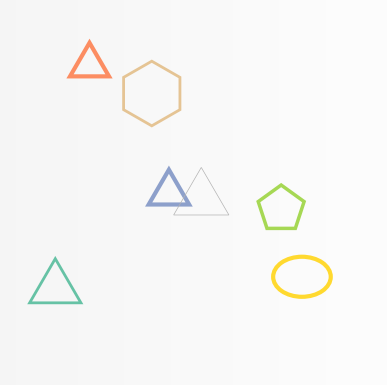[{"shape": "triangle", "thickness": 2, "radius": 0.38, "center": [0.143, 0.252]}, {"shape": "triangle", "thickness": 3, "radius": 0.29, "center": [0.231, 0.831]}, {"shape": "triangle", "thickness": 3, "radius": 0.3, "center": [0.436, 0.499]}, {"shape": "pentagon", "thickness": 2.5, "radius": 0.31, "center": [0.726, 0.457]}, {"shape": "oval", "thickness": 3, "radius": 0.37, "center": [0.779, 0.281]}, {"shape": "hexagon", "thickness": 2, "radius": 0.42, "center": [0.392, 0.757]}, {"shape": "triangle", "thickness": 0.5, "radius": 0.41, "center": [0.519, 0.483]}]